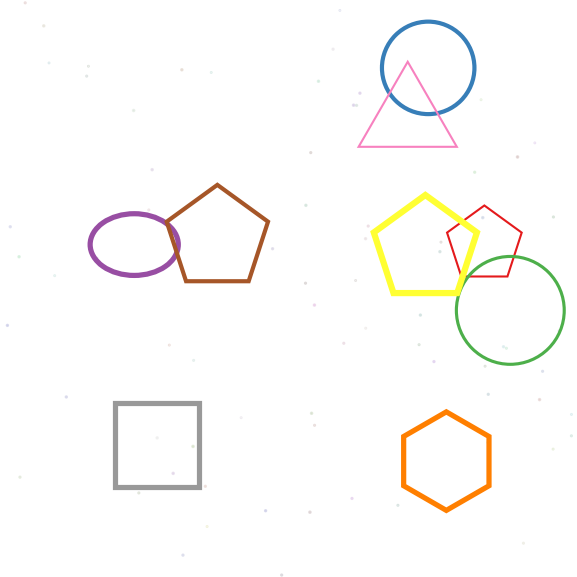[{"shape": "pentagon", "thickness": 1, "radius": 0.34, "center": [0.839, 0.575]}, {"shape": "circle", "thickness": 2, "radius": 0.4, "center": [0.741, 0.882]}, {"shape": "circle", "thickness": 1.5, "radius": 0.47, "center": [0.884, 0.462]}, {"shape": "oval", "thickness": 2.5, "radius": 0.38, "center": [0.232, 0.576]}, {"shape": "hexagon", "thickness": 2.5, "radius": 0.43, "center": [0.773, 0.201]}, {"shape": "pentagon", "thickness": 3, "radius": 0.47, "center": [0.737, 0.568]}, {"shape": "pentagon", "thickness": 2, "radius": 0.46, "center": [0.376, 0.587]}, {"shape": "triangle", "thickness": 1, "radius": 0.49, "center": [0.706, 0.794]}, {"shape": "square", "thickness": 2.5, "radius": 0.37, "center": [0.272, 0.229]}]